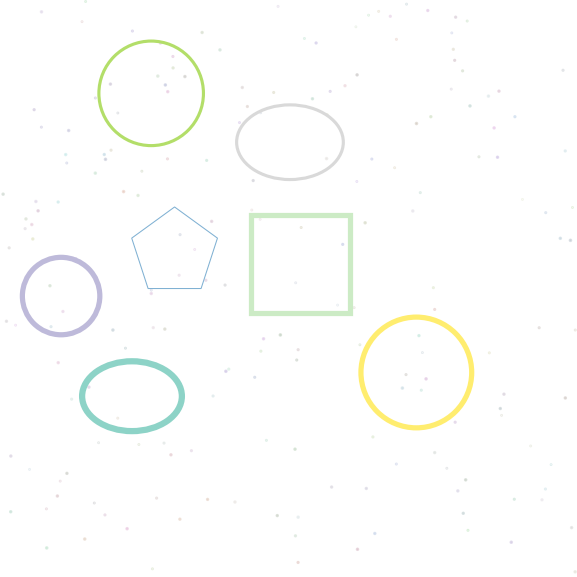[{"shape": "oval", "thickness": 3, "radius": 0.43, "center": [0.229, 0.313]}, {"shape": "circle", "thickness": 2.5, "radius": 0.34, "center": [0.106, 0.486]}, {"shape": "pentagon", "thickness": 0.5, "radius": 0.39, "center": [0.302, 0.563]}, {"shape": "circle", "thickness": 1.5, "radius": 0.45, "center": [0.262, 0.838]}, {"shape": "oval", "thickness": 1.5, "radius": 0.46, "center": [0.502, 0.753]}, {"shape": "square", "thickness": 2.5, "radius": 0.43, "center": [0.52, 0.542]}, {"shape": "circle", "thickness": 2.5, "radius": 0.48, "center": [0.721, 0.354]}]